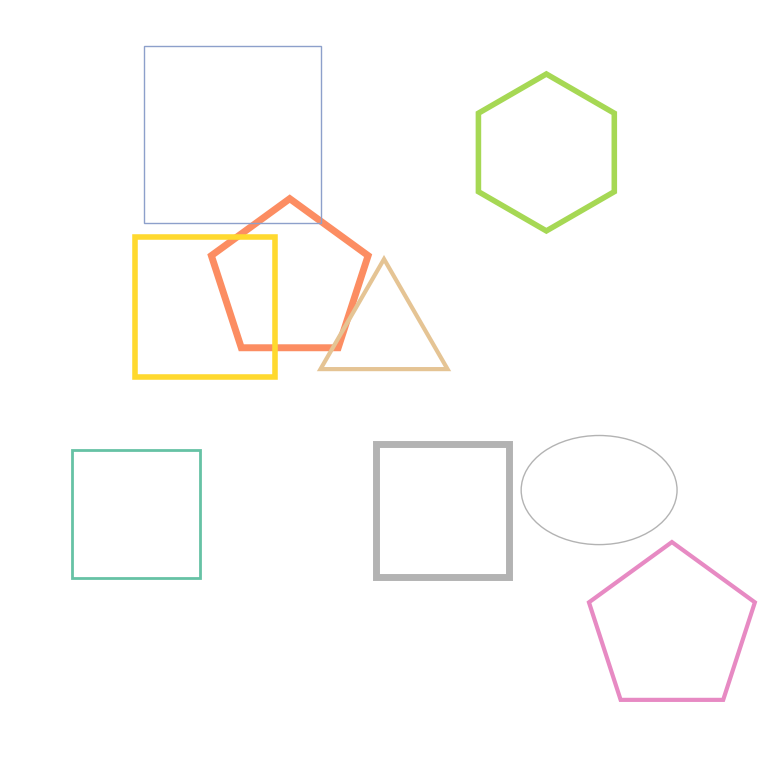[{"shape": "square", "thickness": 1, "radius": 0.42, "center": [0.177, 0.333]}, {"shape": "pentagon", "thickness": 2.5, "radius": 0.54, "center": [0.376, 0.635]}, {"shape": "square", "thickness": 0.5, "radius": 0.58, "center": [0.302, 0.825]}, {"shape": "pentagon", "thickness": 1.5, "radius": 0.57, "center": [0.873, 0.183]}, {"shape": "hexagon", "thickness": 2, "radius": 0.51, "center": [0.71, 0.802]}, {"shape": "square", "thickness": 2, "radius": 0.46, "center": [0.266, 0.601]}, {"shape": "triangle", "thickness": 1.5, "radius": 0.48, "center": [0.499, 0.568]}, {"shape": "oval", "thickness": 0.5, "radius": 0.51, "center": [0.778, 0.364]}, {"shape": "square", "thickness": 2.5, "radius": 0.43, "center": [0.574, 0.337]}]